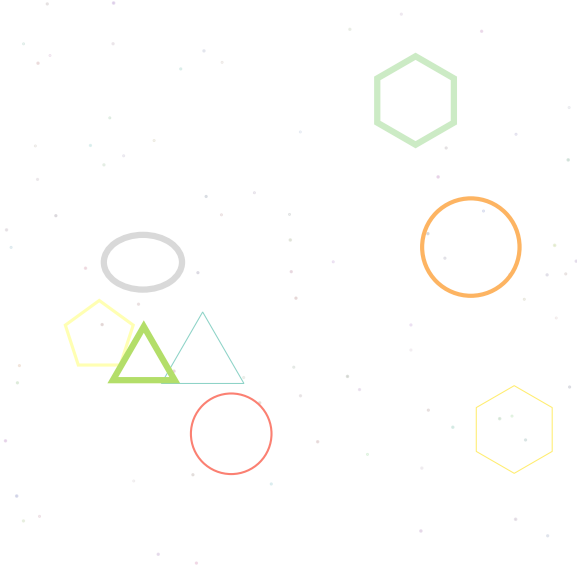[{"shape": "triangle", "thickness": 0.5, "radius": 0.41, "center": [0.351, 0.376]}, {"shape": "pentagon", "thickness": 1.5, "radius": 0.31, "center": [0.172, 0.417]}, {"shape": "circle", "thickness": 1, "radius": 0.35, "center": [0.4, 0.248]}, {"shape": "circle", "thickness": 2, "radius": 0.42, "center": [0.815, 0.571]}, {"shape": "triangle", "thickness": 3, "radius": 0.31, "center": [0.249, 0.372]}, {"shape": "oval", "thickness": 3, "radius": 0.34, "center": [0.248, 0.545]}, {"shape": "hexagon", "thickness": 3, "radius": 0.38, "center": [0.72, 0.825]}, {"shape": "hexagon", "thickness": 0.5, "radius": 0.38, "center": [0.89, 0.255]}]